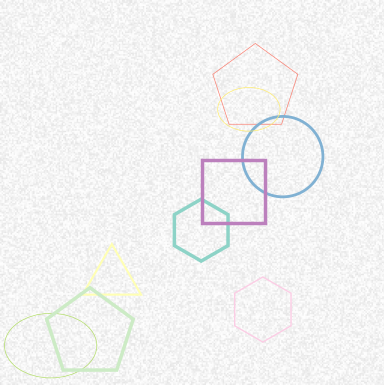[{"shape": "hexagon", "thickness": 2.5, "radius": 0.4, "center": [0.523, 0.402]}, {"shape": "triangle", "thickness": 1.5, "radius": 0.44, "center": [0.291, 0.279]}, {"shape": "pentagon", "thickness": 0.5, "radius": 0.58, "center": [0.663, 0.771]}, {"shape": "circle", "thickness": 2, "radius": 0.52, "center": [0.734, 0.593]}, {"shape": "oval", "thickness": 0.5, "radius": 0.6, "center": [0.132, 0.102]}, {"shape": "hexagon", "thickness": 1, "radius": 0.42, "center": [0.683, 0.196]}, {"shape": "square", "thickness": 2.5, "radius": 0.41, "center": [0.605, 0.502]}, {"shape": "pentagon", "thickness": 2.5, "radius": 0.59, "center": [0.234, 0.134]}, {"shape": "oval", "thickness": 0.5, "radius": 0.41, "center": [0.646, 0.716]}]